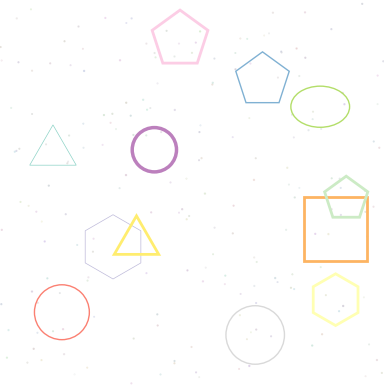[{"shape": "triangle", "thickness": 0.5, "radius": 0.35, "center": [0.138, 0.606]}, {"shape": "hexagon", "thickness": 2, "radius": 0.34, "center": [0.872, 0.222]}, {"shape": "hexagon", "thickness": 0.5, "radius": 0.42, "center": [0.294, 0.359]}, {"shape": "circle", "thickness": 1, "radius": 0.36, "center": [0.161, 0.189]}, {"shape": "pentagon", "thickness": 1, "radius": 0.36, "center": [0.682, 0.792]}, {"shape": "square", "thickness": 2, "radius": 0.41, "center": [0.871, 0.405]}, {"shape": "oval", "thickness": 1, "radius": 0.38, "center": [0.832, 0.723]}, {"shape": "pentagon", "thickness": 2, "radius": 0.38, "center": [0.468, 0.898]}, {"shape": "circle", "thickness": 1, "radius": 0.38, "center": [0.663, 0.13]}, {"shape": "circle", "thickness": 2.5, "radius": 0.29, "center": [0.401, 0.611]}, {"shape": "pentagon", "thickness": 2, "radius": 0.29, "center": [0.899, 0.483]}, {"shape": "triangle", "thickness": 2, "radius": 0.33, "center": [0.355, 0.373]}]